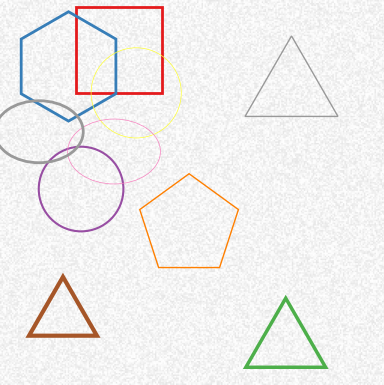[{"shape": "square", "thickness": 2, "radius": 0.56, "center": [0.308, 0.87]}, {"shape": "hexagon", "thickness": 2, "radius": 0.71, "center": [0.178, 0.828]}, {"shape": "triangle", "thickness": 2.5, "radius": 0.6, "center": [0.742, 0.106]}, {"shape": "circle", "thickness": 1.5, "radius": 0.55, "center": [0.211, 0.509]}, {"shape": "pentagon", "thickness": 1, "radius": 0.67, "center": [0.491, 0.414]}, {"shape": "circle", "thickness": 0.5, "radius": 0.59, "center": [0.354, 0.759]}, {"shape": "triangle", "thickness": 3, "radius": 0.51, "center": [0.164, 0.179]}, {"shape": "oval", "thickness": 0.5, "radius": 0.6, "center": [0.296, 0.606]}, {"shape": "oval", "thickness": 2, "radius": 0.57, "center": [0.101, 0.658]}, {"shape": "triangle", "thickness": 1, "radius": 0.7, "center": [0.757, 0.767]}]